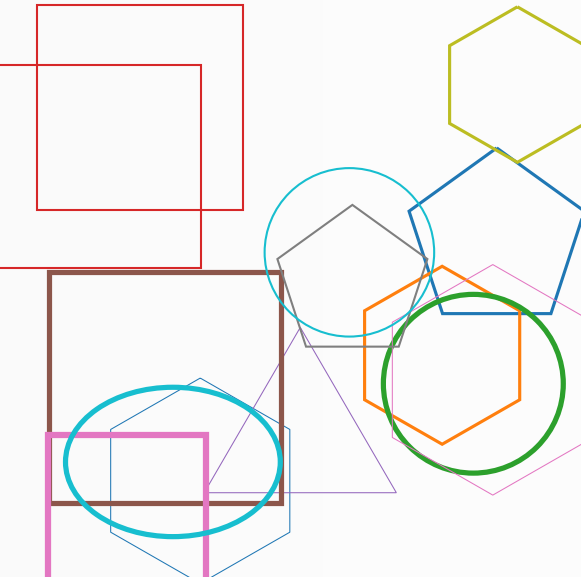[{"shape": "hexagon", "thickness": 0.5, "radius": 0.89, "center": [0.345, 0.167]}, {"shape": "pentagon", "thickness": 1.5, "radius": 0.79, "center": [0.855, 0.584]}, {"shape": "hexagon", "thickness": 1.5, "radius": 0.77, "center": [0.761, 0.384]}, {"shape": "circle", "thickness": 2.5, "radius": 0.77, "center": [0.814, 0.335]}, {"shape": "square", "thickness": 1, "radius": 0.88, "center": [0.17, 0.71]}, {"shape": "square", "thickness": 1, "radius": 0.89, "center": [0.24, 0.813]}, {"shape": "triangle", "thickness": 0.5, "radius": 0.95, "center": [0.517, 0.241]}, {"shape": "square", "thickness": 2.5, "radius": 1.0, "center": [0.284, 0.328]}, {"shape": "hexagon", "thickness": 0.5, "radius": 1.0, "center": [0.848, 0.341]}, {"shape": "square", "thickness": 3, "radius": 0.68, "center": [0.218, 0.111]}, {"shape": "pentagon", "thickness": 1, "radius": 0.68, "center": [0.606, 0.509]}, {"shape": "hexagon", "thickness": 1.5, "radius": 0.67, "center": [0.89, 0.853]}, {"shape": "circle", "thickness": 1, "radius": 0.73, "center": [0.601, 0.562]}, {"shape": "oval", "thickness": 2.5, "radius": 0.92, "center": [0.297, 0.199]}]